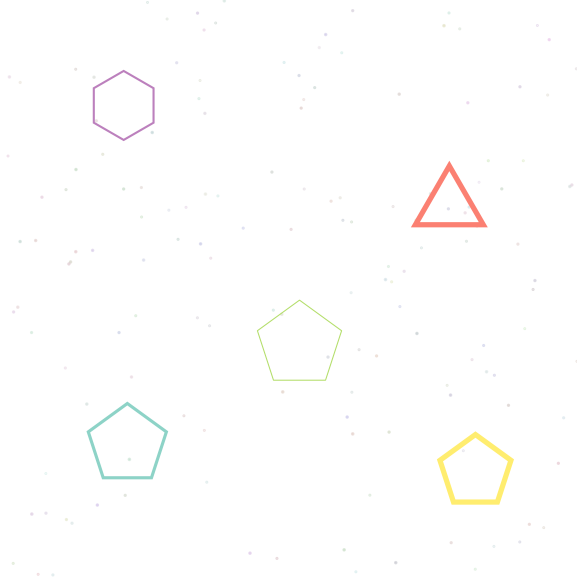[{"shape": "pentagon", "thickness": 1.5, "radius": 0.36, "center": [0.221, 0.229]}, {"shape": "triangle", "thickness": 2.5, "radius": 0.34, "center": [0.778, 0.644]}, {"shape": "pentagon", "thickness": 0.5, "radius": 0.38, "center": [0.519, 0.403]}, {"shape": "hexagon", "thickness": 1, "radius": 0.3, "center": [0.214, 0.817]}, {"shape": "pentagon", "thickness": 2.5, "radius": 0.32, "center": [0.823, 0.182]}]